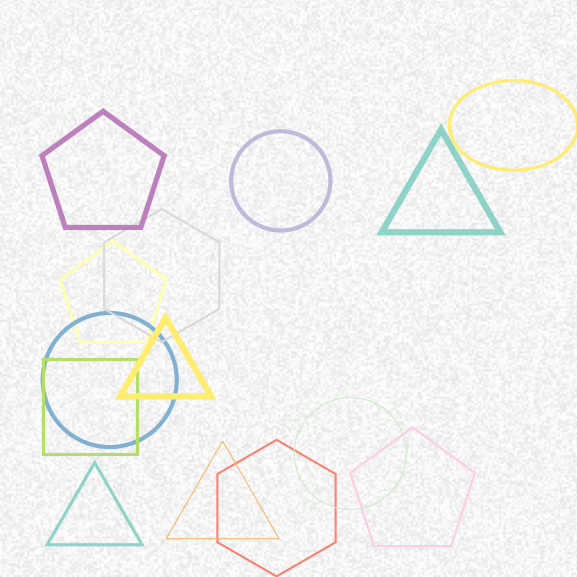[{"shape": "triangle", "thickness": 1.5, "radius": 0.47, "center": [0.164, 0.103]}, {"shape": "triangle", "thickness": 3, "radius": 0.59, "center": [0.764, 0.656]}, {"shape": "pentagon", "thickness": 1.5, "radius": 0.49, "center": [0.196, 0.485]}, {"shape": "circle", "thickness": 2, "radius": 0.43, "center": [0.486, 0.686]}, {"shape": "hexagon", "thickness": 1, "radius": 0.59, "center": [0.479, 0.119]}, {"shape": "circle", "thickness": 2, "radius": 0.58, "center": [0.19, 0.341]}, {"shape": "triangle", "thickness": 0.5, "radius": 0.56, "center": [0.385, 0.123]}, {"shape": "square", "thickness": 1.5, "radius": 0.41, "center": [0.156, 0.295]}, {"shape": "pentagon", "thickness": 1, "radius": 0.57, "center": [0.714, 0.145]}, {"shape": "hexagon", "thickness": 1, "radius": 0.58, "center": [0.28, 0.522]}, {"shape": "pentagon", "thickness": 2.5, "radius": 0.56, "center": [0.178, 0.695]}, {"shape": "circle", "thickness": 0.5, "radius": 0.48, "center": [0.606, 0.214]}, {"shape": "oval", "thickness": 1.5, "radius": 0.56, "center": [0.889, 0.782]}, {"shape": "triangle", "thickness": 3, "radius": 0.45, "center": [0.287, 0.358]}]